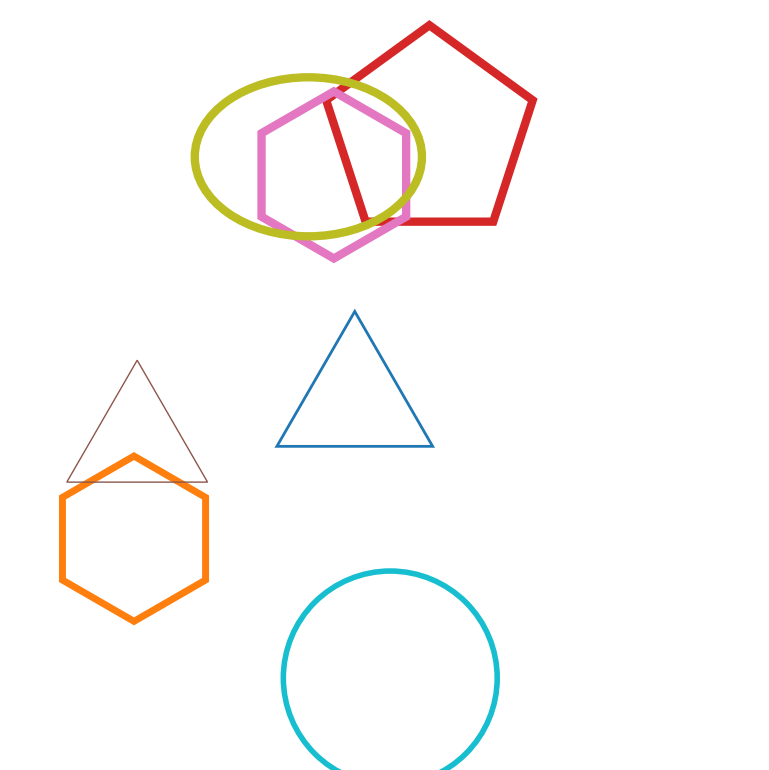[{"shape": "triangle", "thickness": 1, "radius": 0.58, "center": [0.461, 0.479]}, {"shape": "hexagon", "thickness": 2.5, "radius": 0.54, "center": [0.174, 0.3]}, {"shape": "pentagon", "thickness": 3, "radius": 0.71, "center": [0.558, 0.826]}, {"shape": "triangle", "thickness": 0.5, "radius": 0.53, "center": [0.178, 0.427]}, {"shape": "hexagon", "thickness": 3, "radius": 0.54, "center": [0.434, 0.773]}, {"shape": "oval", "thickness": 3, "radius": 0.74, "center": [0.4, 0.796]}, {"shape": "circle", "thickness": 2, "radius": 0.69, "center": [0.507, 0.12]}]